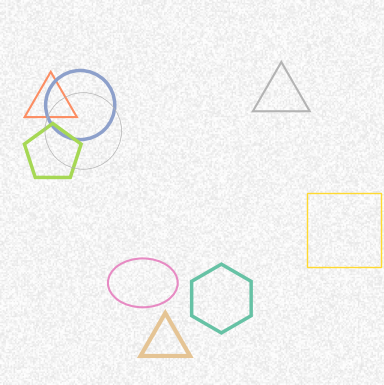[{"shape": "hexagon", "thickness": 2.5, "radius": 0.45, "center": [0.575, 0.225]}, {"shape": "triangle", "thickness": 1.5, "radius": 0.39, "center": [0.132, 0.735]}, {"shape": "circle", "thickness": 2.5, "radius": 0.45, "center": [0.208, 0.727]}, {"shape": "oval", "thickness": 1.5, "radius": 0.45, "center": [0.371, 0.265]}, {"shape": "pentagon", "thickness": 2.5, "radius": 0.39, "center": [0.137, 0.602]}, {"shape": "square", "thickness": 1, "radius": 0.48, "center": [0.892, 0.402]}, {"shape": "triangle", "thickness": 3, "radius": 0.37, "center": [0.429, 0.113]}, {"shape": "circle", "thickness": 0.5, "radius": 0.5, "center": [0.216, 0.66]}, {"shape": "triangle", "thickness": 1.5, "radius": 0.43, "center": [0.731, 0.754]}]